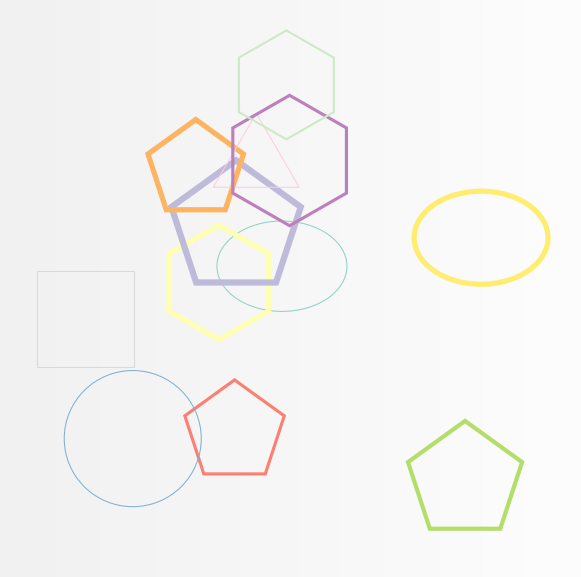[{"shape": "oval", "thickness": 0.5, "radius": 0.56, "center": [0.485, 0.538]}, {"shape": "hexagon", "thickness": 2.5, "radius": 0.5, "center": [0.377, 0.51]}, {"shape": "pentagon", "thickness": 3, "radius": 0.58, "center": [0.406, 0.605]}, {"shape": "pentagon", "thickness": 1.5, "radius": 0.45, "center": [0.404, 0.251]}, {"shape": "circle", "thickness": 0.5, "radius": 0.59, "center": [0.228, 0.24]}, {"shape": "pentagon", "thickness": 2.5, "radius": 0.43, "center": [0.337, 0.706]}, {"shape": "pentagon", "thickness": 2, "radius": 0.52, "center": [0.8, 0.167]}, {"shape": "triangle", "thickness": 0.5, "radius": 0.43, "center": [0.441, 0.718]}, {"shape": "square", "thickness": 0.5, "radius": 0.42, "center": [0.148, 0.446]}, {"shape": "hexagon", "thickness": 1.5, "radius": 0.56, "center": [0.498, 0.721]}, {"shape": "hexagon", "thickness": 1, "radius": 0.47, "center": [0.493, 0.852]}, {"shape": "oval", "thickness": 2.5, "radius": 0.58, "center": [0.828, 0.588]}]